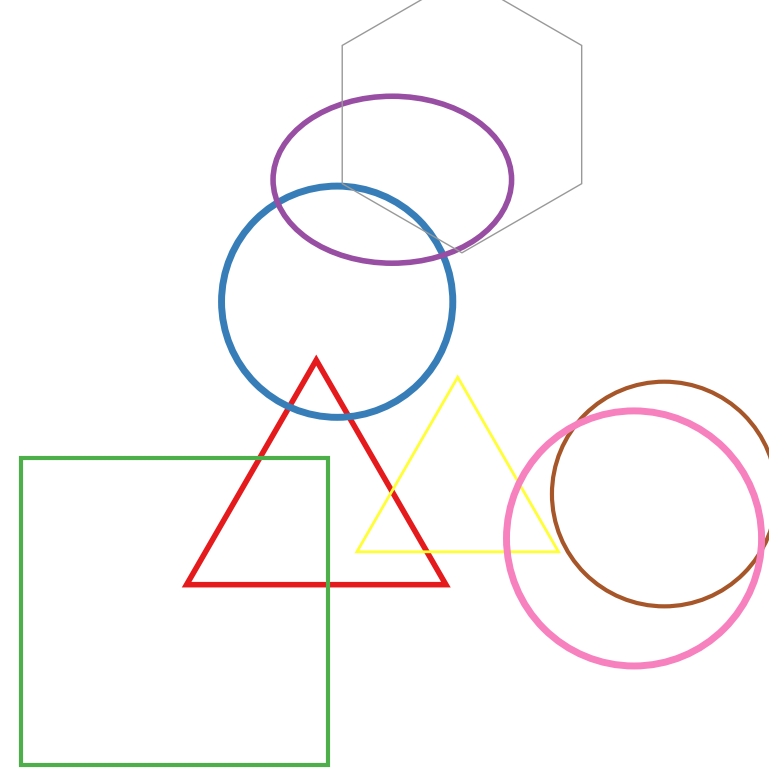[{"shape": "triangle", "thickness": 2, "radius": 0.97, "center": [0.411, 0.338]}, {"shape": "circle", "thickness": 2.5, "radius": 0.75, "center": [0.438, 0.608]}, {"shape": "square", "thickness": 1.5, "radius": 1.0, "center": [0.226, 0.206]}, {"shape": "oval", "thickness": 2, "radius": 0.77, "center": [0.51, 0.767]}, {"shape": "triangle", "thickness": 1, "radius": 0.76, "center": [0.594, 0.359]}, {"shape": "circle", "thickness": 1.5, "radius": 0.73, "center": [0.863, 0.358]}, {"shape": "circle", "thickness": 2.5, "radius": 0.83, "center": [0.823, 0.301]}, {"shape": "hexagon", "thickness": 0.5, "radius": 0.9, "center": [0.6, 0.851]}]